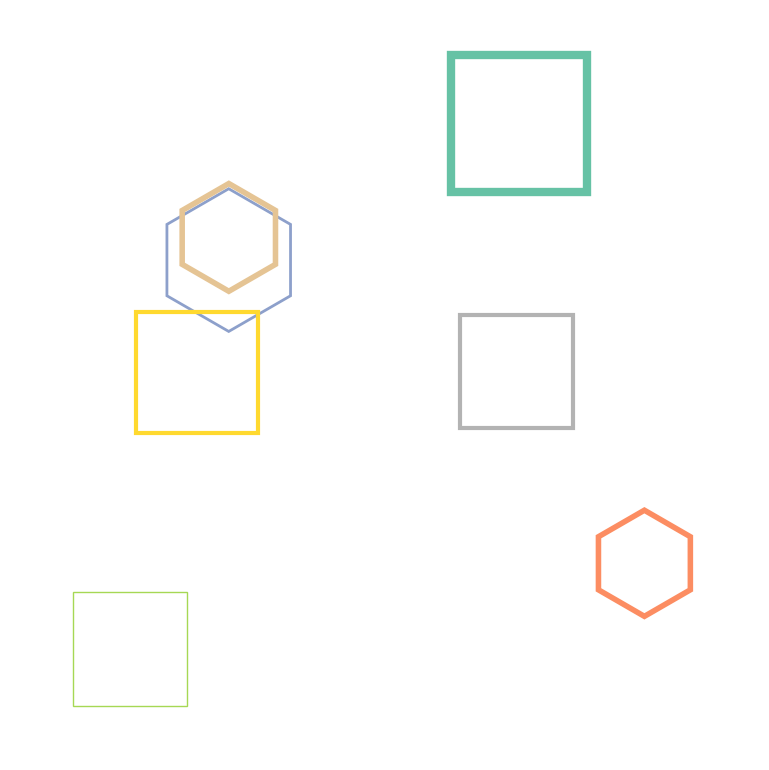[{"shape": "square", "thickness": 3, "radius": 0.44, "center": [0.674, 0.84]}, {"shape": "hexagon", "thickness": 2, "radius": 0.34, "center": [0.837, 0.268]}, {"shape": "hexagon", "thickness": 1, "radius": 0.46, "center": [0.297, 0.662]}, {"shape": "square", "thickness": 0.5, "radius": 0.37, "center": [0.169, 0.157]}, {"shape": "square", "thickness": 1.5, "radius": 0.4, "center": [0.256, 0.516]}, {"shape": "hexagon", "thickness": 2, "radius": 0.35, "center": [0.297, 0.692]}, {"shape": "square", "thickness": 1.5, "radius": 0.37, "center": [0.671, 0.518]}]